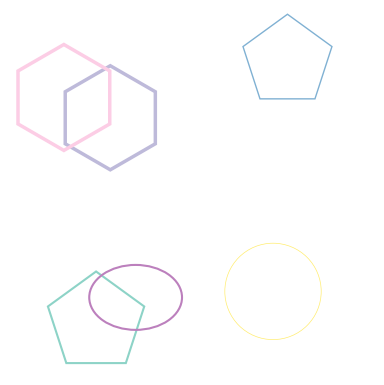[{"shape": "pentagon", "thickness": 1.5, "radius": 0.66, "center": [0.25, 0.163]}, {"shape": "hexagon", "thickness": 2.5, "radius": 0.68, "center": [0.286, 0.694]}, {"shape": "pentagon", "thickness": 1, "radius": 0.61, "center": [0.747, 0.842]}, {"shape": "hexagon", "thickness": 2.5, "radius": 0.69, "center": [0.166, 0.747]}, {"shape": "oval", "thickness": 1.5, "radius": 0.6, "center": [0.352, 0.228]}, {"shape": "circle", "thickness": 0.5, "radius": 0.63, "center": [0.709, 0.243]}]